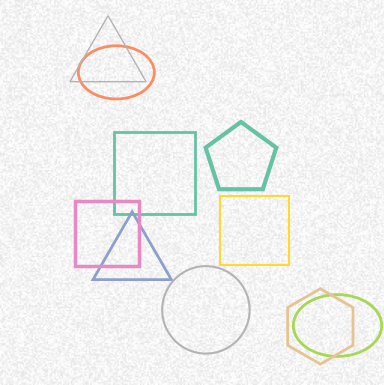[{"shape": "pentagon", "thickness": 3, "radius": 0.48, "center": [0.626, 0.587]}, {"shape": "square", "thickness": 2, "radius": 0.53, "center": [0.401, 0.551]}, {"shape": "oval", "thickness": 2, "radius": 0.49, "center": [0.302, 0.812]}, {"shape": "triangle", "thickness": 2, "radius": 0.59, "center": [0.343, 0.332]}, {"shape": "square", "thickness": 2.5, "radius": 0.42, "center": [0.278, 0.393]}, {"shape": "oval", "thickness": 2, "radius": 0.57, "center": [0.877, 0.155]}, {"shape": "square", "thickness": 1.5, "radius": 0.45, "center": [0.661, 0.402]}, {"shape": "hexagon", "thickness": 2, "radius": 0.49, "center": [0.832, 0.152]}, {"shape": "triangle", "thickness": 1, "radius": 0.57, "center": [0.281, 0.845]}, {"shape": "circle", "thickness": 1.5, "radius": 0.57, "center": [0.535, 0.195]}]